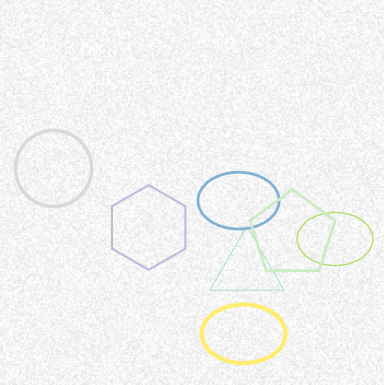[{"shape": "triangle", "thickness": 0.5, "radius": 0.55, "center": [0.641, 0.302]}, {"shape": "hexagon", "thickness": 1.5, "radius": 0.55, "center": [0.386, 0.409]}, {"shape": "oval", "thickness": 2, "radius": 0.53, "center": [0.62, 0.479]}, {"shape": "oval", "thickness": 1, "radius": 0.49, "center": [0.87, 0.379]}, {"shape": "circle", "thickness": 2.5, "radius": 0.49, "center": [0.139, 0.562]}, {"shape": "pentagon", "thickness": 2, "radius": 0.58, "center": [0.76, 0.391]}, {"shape": "oval", "thickness": 3, "radius": 0.54, "center": [0.633, 0.133]}]